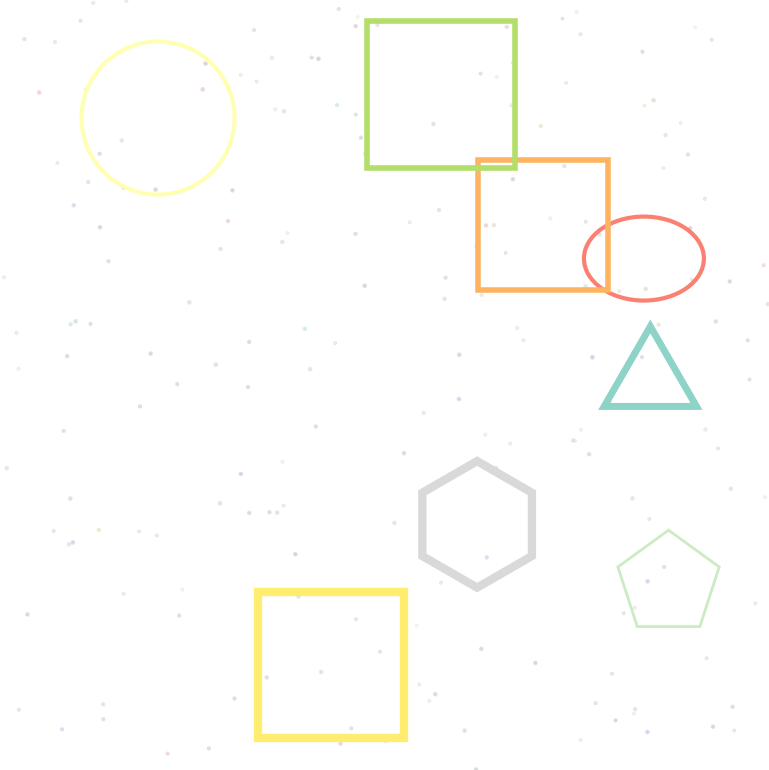[{"shape": "triangle", "thickness": 2.5, "radius": 0.35, "center": [0.845, 0.507]}, {"shape": "circle", "thickness": 1.5, "radius": 0.5, "center": [0.205, 0.847]}, {"shape": "oval", "thickness": 1.5, "radius": 0.39, "center": [0.836, 0.664]}, {"shape": "square", "thickness": 2, "radius": 0.42, "center": [0.705, 0.708]}, {"shape": "square", "thickness": 2, "radius": 0.48, "center": [0.573, 0.877]}, {"shape": "hexagon", "thickness": 3, "radius": 0.41, "center": [0.62, 0.319]}, {"shape": "pentagon", "thickness": 1, "radius": 0.35, "center": [0.868, 0.242]}, {"shape": "square", "thickness": 3, "radius": 0.47, "center": [0.429, 0.136]}]